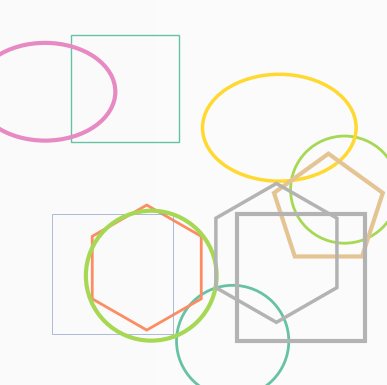[{"shape": "circle", "thickness": 2, "radius": 0.72, "center": [0.6, 0.114]}, {"shape": "square", "thickness": 1, "radius": 0.69, "center": [0.322, 0.77]}, {"shape": "hexagon", "thickness": 2, "radius": 0.81, "center": [0.379, 0.305]}, {"shape": "square", "thickness": 0.5, "radius": 0.78, "center": [0.29, 0.289]}, {"shape": "oval", "thickness": 3, "radius": 0.91, "center": [0.116, 0.762]}, {"shape": "circle", "thickness": 2, "radius": 0.7, "center": [0.889, 0.507]}, {"shape": "circle", "thickness": 3, "radius": 0.84, "center": [0.39, 0.284]}, {"shape": "oval", "thickness": 2.5, "radius": 0.99, "center": [0.721, 0.668]}, {"shape": "pentagon", "thickness": 3, "radius": 0.74, "center": [0.848, 0.453]}, {"shape": "square", "thickness": 3, "radius": 0.83, "center": [0.777, 0.279]}, {"shape": "hexagon", "thickness": 2.5, "radius": 0.9, "center": [0.713, 0.343]}]